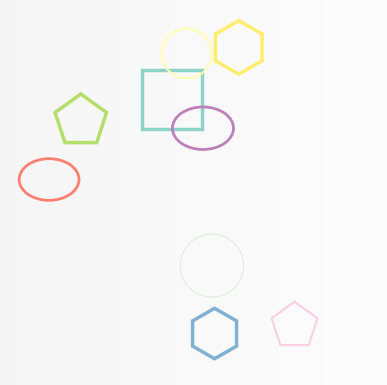[{"shape": "square", "thickness": 2.5, "radius": 0.39, "center": [0.444, 0.741]}, {"shape": "circle", "thickness": 1.5, "radius": 0.32, "center": [0.482, 0.861]}, {"shape": "oval", "thickness": 2, "radius": 0.39, "center": [0.127, 0.534]}, {"shape": "hexagon", "thickness": 2.5, "radius": 0.33, "center": [0.554, 0.134]}, {"shape": "pentagon", "thickness": 2.5, "radius": 0.35, "center": [0.209, 0.686]}, {"shape": "pentagon", "thickness": 1.5, "radius": 0.31, "center": [0.76, 0.154]}, {"shape": "oval", "thickness": 2, "radius": 0.39, "center": [0.524, 0.667]}, {"shape": "circle", "thickness": 0.5, "radius": 0.41, "center": [0.547, 0.31]}, {"shape": "hexagon", "thickness": 2.5, "radius": 0.35, "center": [0.616, 0.877]}]